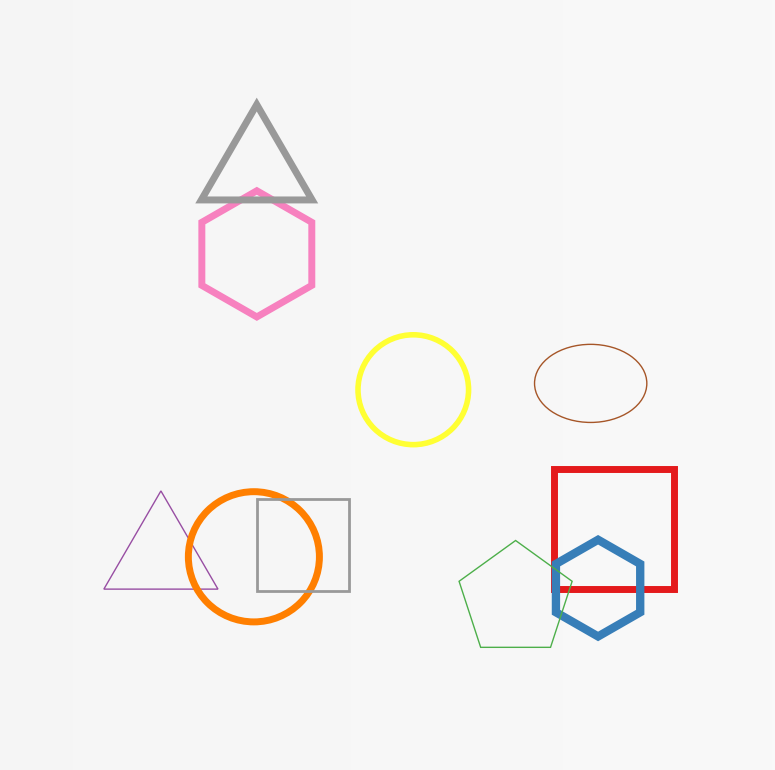[{"shape": "square", "thickness": 2.5, "radius": 0.39, "center": [0.792, 0.313]}, {"shape": "hexagon", "thickness": 3, "radius": 0.31, "center": [0.772, 0.236]}, {"shape": "pentagon", "thickness": 0.5, "radius": 0.38, "center": [0.665, 0.221]}, {"shape": "triangle", "thickness": 0.5, "radius": 0.43, "center": [0.208, 0.277]}, {"shape": "circle", "thickness": 2.5, "radius": 0.42, "center": [0.328, 0.277]}, {"shape": "circle", "thickness": 2, "radius": 0.36, "center": [0.533, 0.494]}, {"shape": "oval", "thickness": 0.5, "radius": 0.36, "center": [0.762, 0.502]}, {"shape": "hexagon", "thickness": 2.5, "radius": 0.41, "center": [0.331, 0.67]}, {"shape": "square", "thickness": 1, "radius": 0.3, "center": [0.391, 0.292]}, {"shape": "triangle", "thickness": 2.5, "radius": 0.41, "center": [0.331, 0.782]}]